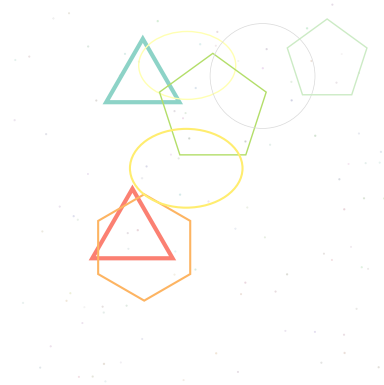[{"shape": "triangle", "thickness": 3, "radius": 0.55, "center": [0.371, 0.789]}, {"shape": "oval", "thickness": 1, "radius": 0.63, "center": [0.486, 0.83]}, {"shape": "triangle", "thickness": 3, "radius": 0.6, "center": [0.344, 0.389]}, {"shape": "hexagon", "thickness": 1.5, "radius": 0.69, "center": [0.375, 0.357]}, {"shape": "pentagon", "thickness": 1, "radius": 0.73, "center": [0.553, 0.716]}, {"shape": "circle", "thickness": 0.5, "radius": 0.68, "center": [0.682, 0.803]}, {"shape": "pentagon", "thickness": 1, "radius": 0.54, "center": [0.85, 0.842]}, {"shape": "oval", "thickness": 1.5, "radius": 0.73, "center": [0.484, 0.563]}]